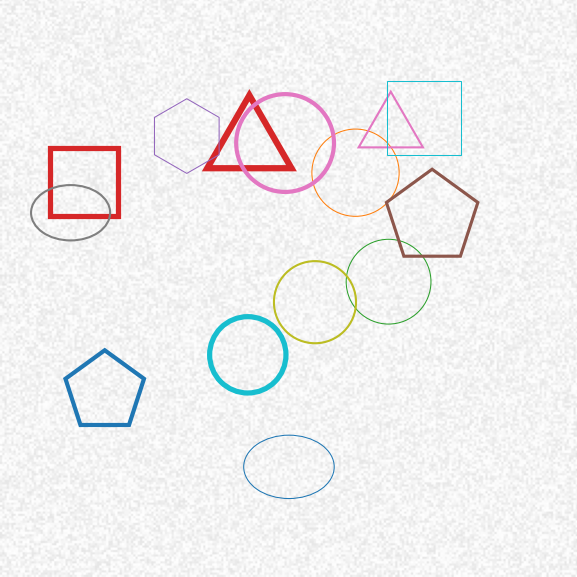[{"shape": "oval", "thickness": 0.5, "radius": 0.39, "center": [0.5, 0.191]}, {"shape": "pentagon", "thickness": 2, "radius": 0.36, "center": [0.181, 0.321]}, {"shape": "circle", "thickness": 0.5, "radius": 0.38, "center": [0.616, 0.7]}, {"shape": "circle", "thickness": 0.5, "radius": 0.37, "center": [0.673, 0.511]}, {"shape": "triangle", "thickness": 3, "radius": 0.42, "center": [0.432, 0.75]}, {"shape": "square", "thickness": 2.5, "radius": 0.29, "center": [0.146, 0.683]}, {"shape": "hexagon", "thickness": 0.5, "radius": 0.32, "center": [0.323, 0.764]}, {"shape": "pentagon", "thickness": 1.5, "radius": 0.42, "center": [0.748, 0.623]}, {"shape": "circle", "thickness": 2, "radius": 0.42, "center": [0.494, 0.751]}, {"shape": "triangle", "thickness": 1, "radius": 0.32, "center": [0.677, 0.776]}, {"shape": "oval", "thickness": 1, "radius": 0.34, "center": [0.122, 0.631]}, {"shape": "circle", "thickness": 1, "radius": 0.36, "center": [0.545, 0.476]}, {"shape": "square", "thickness": 0.5, "radius": 0.32, "center": [0.734, 0.796]}, {"shape": "circle", "thickness": 2.5, "radius": 0.33, "center": [0.429, 0.385]}]